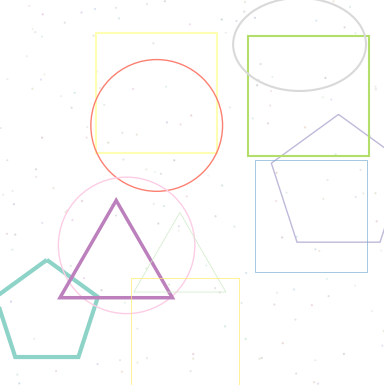[{"shape": "pentagon", "thickness": 3, "radius": 0.7, "center": [0.122, 0.186]}, {"shape": "square", "thickness": 1.5, "radius": 0.78, "center": [0.406, 0.758]}, {"shape": "pentagon", "thickness": 1, "radius": 0.92, "center": [0.879, 0.519]}, {"shape": "circle", "thickness": 1, "radius": 0.86, "center": [0.407, 0.674]}, {"shape": "square", "thickness": 0.5, "radius": 0.73, "center": [0.807, 0.44]}, {"shape": "square", "thickness": 1.5, "radius": 0.78, "center": [0.801, 0.75]}, {"shape": "circle", "thickness": 1, "radius": 0.89, "center": [0.329, 0.363]}, {"shape": "oval", "thickness": 1.5, "radius": 0.86, "center": [0.778, 0.884]}, {"shape": "triangle", "thickness": 2.5, "radius": 0.84, "center": [0.302, 0.311]}, {"shape": "triangle", "thickness": 0.5, "radius": 0.69, "center": [0.467, 0.31]}, {"shape": "square", "thickness": 0.5, "radius": 0.7, "center": [0.481, 0.138]}]